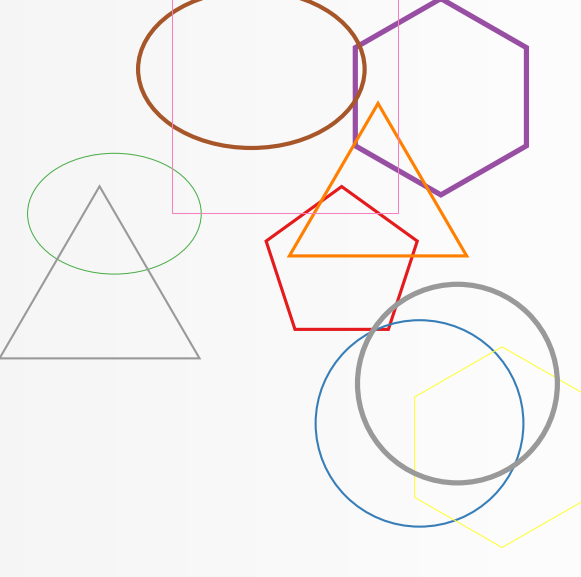[{"shape": "pentagon", "thickness": 1.5, "radius": 0.68, "center": [0.588, 0.539]}, {"shape": "circle", "thickness": 1, "radius": 0.89, "center": [0.722, 0.266]}, {"shape": "oval", "thickness": 0.5, "radius": 0.75, "center": [0.197, 0.629]}, {"shape": "hexagon", "thickness": 2.5, "radius": 0.85, "center": [0.758, 0.832]}, {"shape": "triangle", "thickness": 1.5, "radius": 0.88, "center": [0.65, 0.644]}, {"shape": "hexagon", "thickness": 0.5, "radius": 0.87, "center": [0.864, 0.225]}, {"shape": "oval", "thickness": 2, "radius": 0.97, "center": [0.432, 0.879]}, {"shape": "square", "thickness": 0.5, "radius": 0.97, "center": [0.491, 0.825]}, {"shape": "circle", "thickness": 2.5, "radius": 0.86, "center": [0.787, 0.335]}, {"shape": "triangle", "thickness": 1, "radius": 0.99, "center": [0.171, 0.478]}]